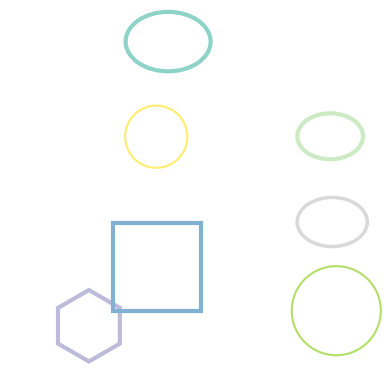[{"shape": "oval", "thickness": 3, "radius": 0.55, "center": [0.437, 0.892]}, {"shape": "hexagon", "thickness": 3, "radius": 0.46, "center": [0.231, 0.154]}, {"shape": "square", "thickness": 3, "radius": 0.57, "center": [0.408, 0.307]}, {"shape": "circle", "thickness": 1.5, "radius": 0.58, "center": [0.873, 0.193]}, {"shape": "oval", "thickness": 2.5, "radius": 0.46, "center": [0.863, 0.423]}, {"shape": "oval", "thickness": 3, "radius": 0.43, "center": [0.858, 0.646]}, {"shape": "circle", "thickness": 1.5, "radius": 0.4, "center": [0.406, 0.645]}]